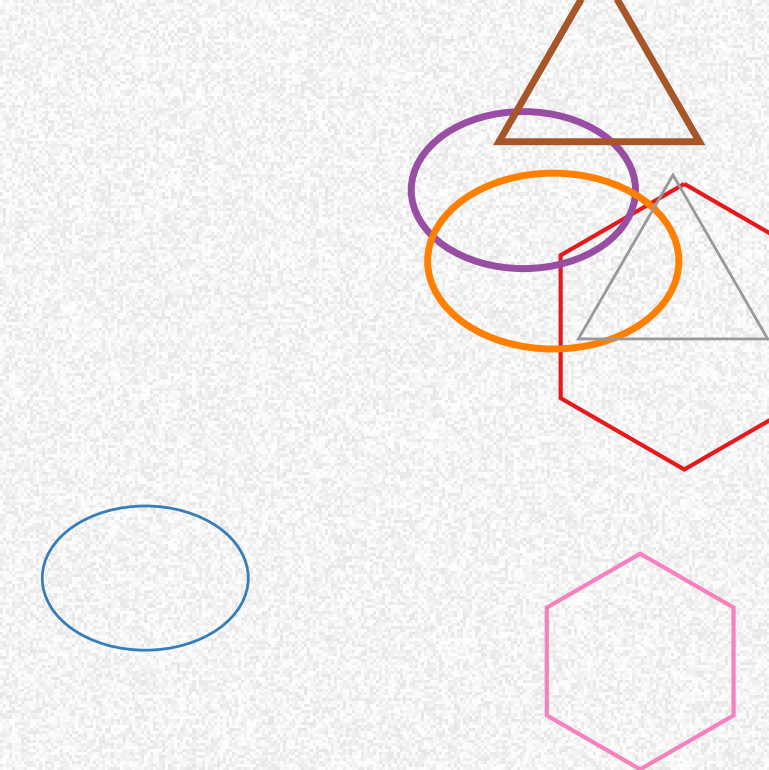[{"shape": "hexagon", "thickness": 1.5, "radius": 0.93, "center": [0.889, 0.576]}, {"shape": "oval", "thickness": 1, "radius": 0.67, "center": [0.189, 0.249]}, {"shape": "oval", "thickness": 2.5, "radius": 0.73, "center": [0.68, 0.753]}, {"shape": "oval", "thickness": 2.5, "radius": 0.82, "center": [0.719, 0.661]}, {"shape": "triangle", "thickness": 2.5, "radius": 0.75, "center": [0.778, 0.891]}, {"shape": "hexagon", "thickness": 1.5, "radius": 0.7, "center": [0.831, 0.141]}, {"shape": "triangle", "thickness": 1, "radius": 0.71, "center": [0.874, 0.631]}]